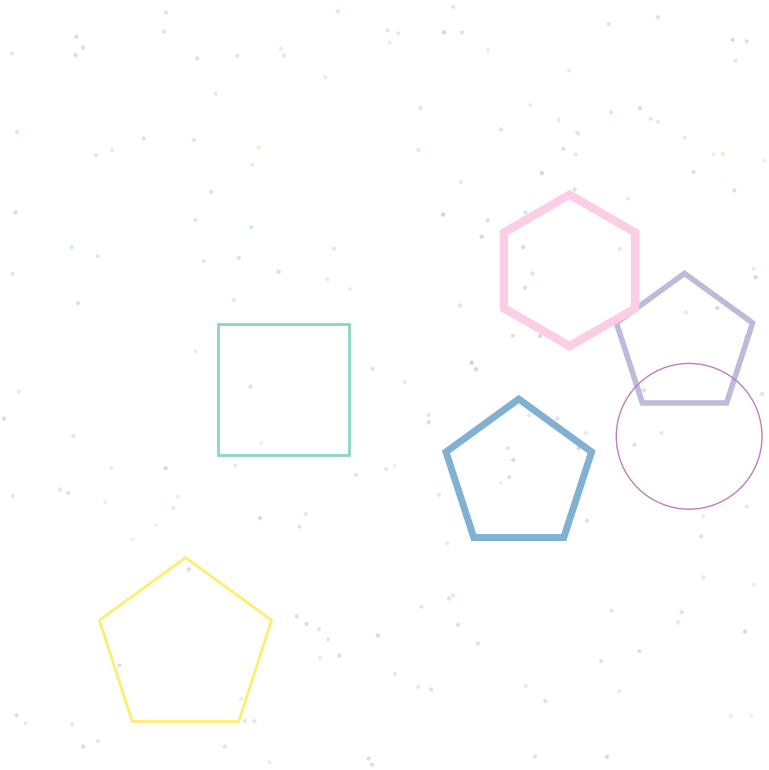[{"shape": "square", "thickness": 1, "radius": 0.42, "center": [0.368, 0.494]}, {"shape": "pentagon", "thickness": 2, "radius": 0.46, "center": [0.889, 0.552]}, {"shape": "pentagon", "thickness": 2.5, "radius": 0.5, "center": [0.674, 0.382]}, {"shape": "hexagon", "thickness": 3, "radius": 0.49, "center": [0.74, 0.649]}, {"shape": "circle", "thickness": 0.5, "radius": 0.47, "center": [0.895, 0.433]}, {"shape": "pentagon", "thickness": 1, "radius": 0.59, "center": [0.241, 0.158]}]